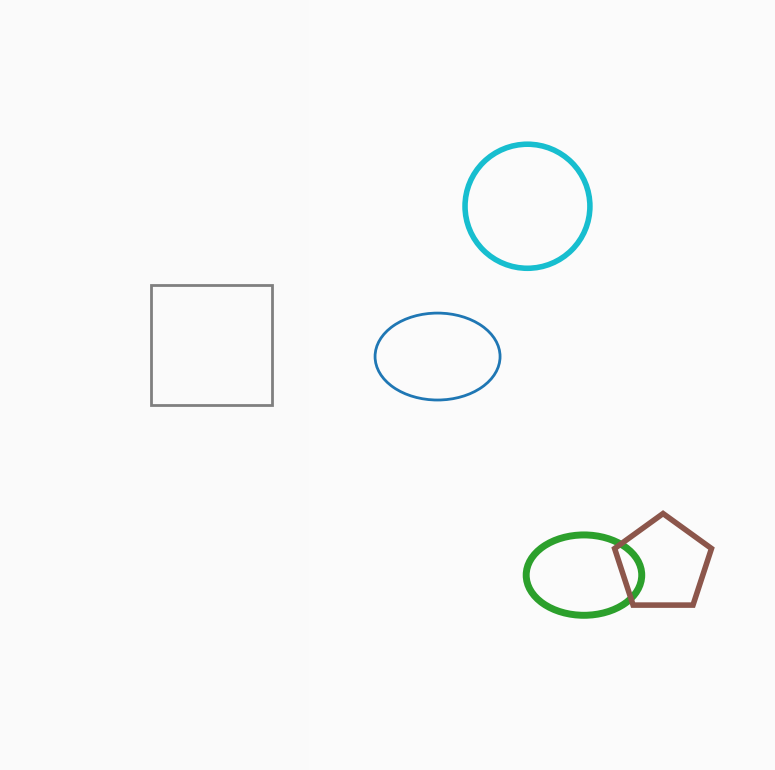[{"shape": "oval", "thickness": 1, "radius": 0.4, "center": [0.565, 0.537]}, {"shape": "oval", "thickness": 2.5, "radius": 0.37, "center": [0.754, 0.253]}, {"shape": "pentagon", "thickness": 2, "radius": 0.33, "center": [0.856, 0.267]}, {"shape": "square", "thickness": 1, "radius": 0.39, "center": [0.273, 0.551]}, {"shape": "circle", "thickness": 2, "radius": 0.4, "center": [0.681, 0.732]}]